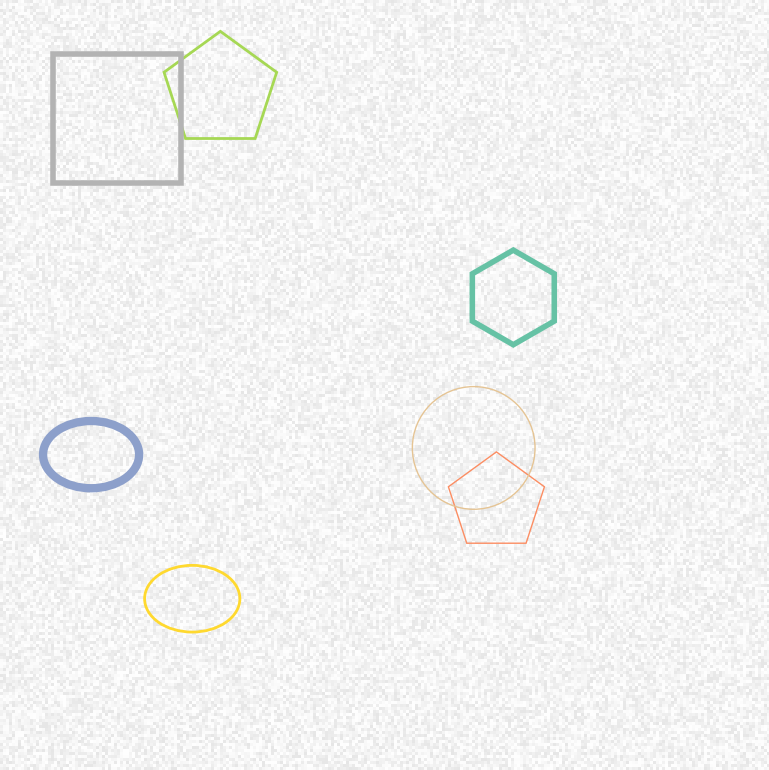[{"shape": "hexagon", "thickness": 2, "radius": 0.31, "center": [0.667, 0.614]}, {"shape": "pentagon", "thickness": 0.5, "radius": 0.33, "center": [0.645, 0.348]}, {"shape": "oval", "thickness": 3, "radius": 0.31, "center": [0.118, 0.41]}, {"shape": "pentagon", "thickness": 1, "radius": 0.38, "center": [0.286, 0.882]}, {"shape": "oval", "thickness": 1, "radius": 0.31, "center": [0.25, 0.222]}, {"shape": "circle", "thickness": 0.5, "radius": 0.4, "center": [0.615, 0.418]}, {"shape": "square", "thickness": 2, "radius": 0.42, "center": [0.152, 0.846]}]